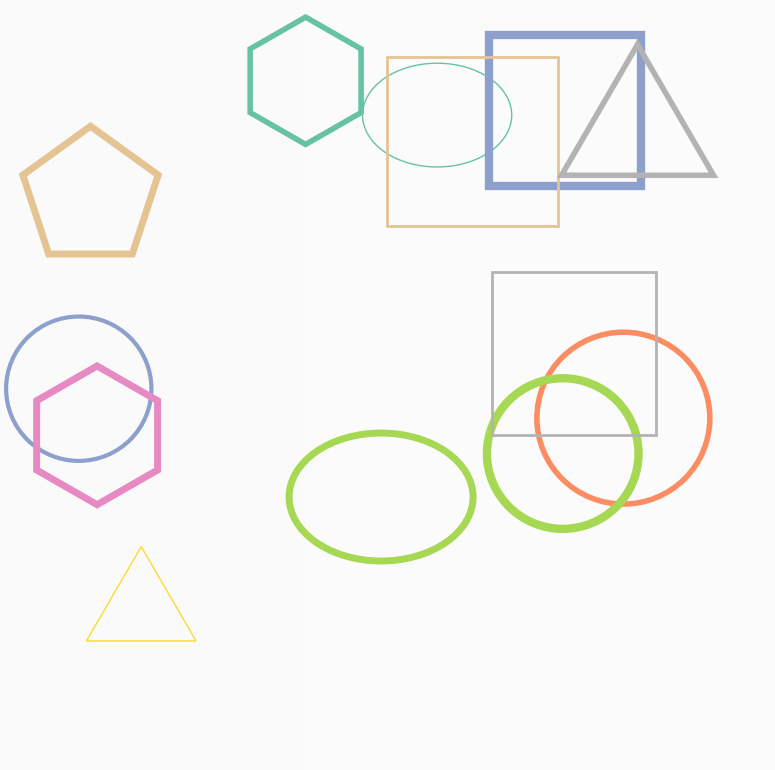[{"shape": "hexagon", "thickness": 2, "radius": 0.41, "center": [0.394, 0.895]}, {"shape": "oval", "thickness": 0.5, "radius": 0.48, "center": [0.564, 0.851]}, {"shape": "circle", "thickness": 2, "radius": 0.56, "center": [0.804, 0.457]}, {"shape": "circle", "thickness": 1.5, "radius": 0.47, "center": [0.102, 0.495]}, {"shape": "square", "thickness": 3, "radius": 0.49, "center": [0.729, 0.856]}, {"shape": "hexagon", "thickness": 2.5, "radius": 0.45, "center": [0.125, 0.435]}, {"shape": "oval", "thickness": 2.5, "radius": 0.59, "center": [0.492, 0.355]}, {"shape": "circle", "thickness": 3, "radius": 0.49, "center": [0.726, 0.411]}, {"shape": "triangle", "thickness": 0.5, "radius": 0.41, "center": [0.182, 0.208]}, {"shape": "square", "thickness": 1, "radius": 0.55, "center": [0.61, 0.816]}, {"shape": "pentagon", "thickness": 2.5, "radius": 0.46, "center": [0.117, 0.744]}, {"shape": "triangle", "thickness": 2, "radius": 0.57, "center": [0.823, 0.829]}, {"shape": "square", "thickness": 1, "radius": 0.53, "center": [0.741, 0.541]}]